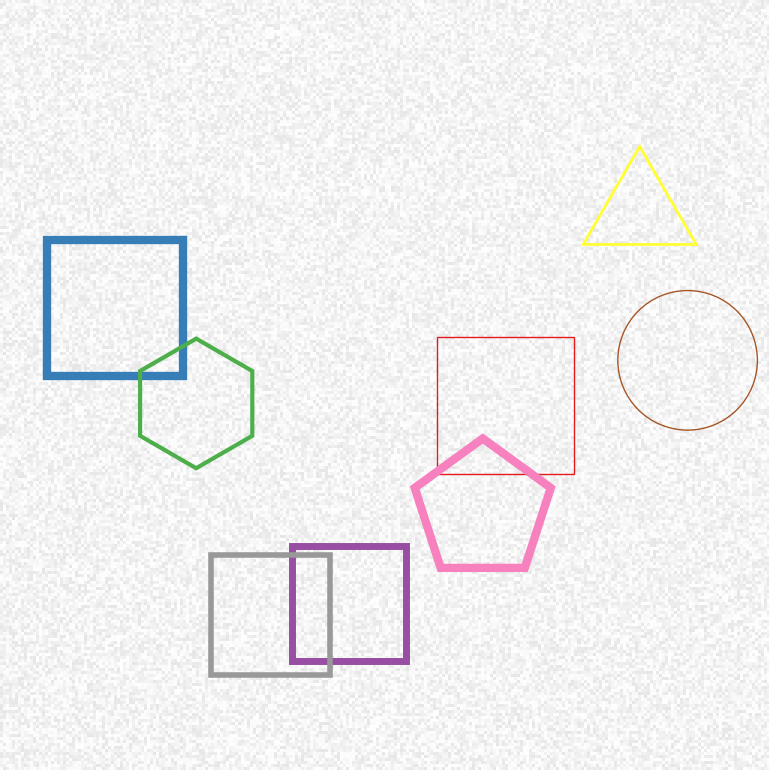[{"shape": "square", "thickness": 0.5, "radius": 0.44, "center": [0.656, 0.473]}, {"shape": "square", "thickness": 3, "radius": 0.44, "center": [0.15, 0.6]}, {"shape": "hexagon", "thickness": 1.5, "radius": 0.42, "center": [0.255, 0.476]}, {"shape": "square", "thickness": 2.5, "radius": 0.37, "center": [0.453, 0.216]}, {"shape": "triangle", "thickness": 1, "radius": 0.42, "center": [0.831, 0.725]}, {"shape": "circle", "thickness": 0.5, "radius": 0.45, "center": [0.893, 0.532]}, {"shape": "pentagon", "thickness": 3, "radius": 0.46, "center": [0.627, 0.338]}, {"shape": "square", "thickness": 2, "radius": 0.39, "center": [0.351, 0.202]}]